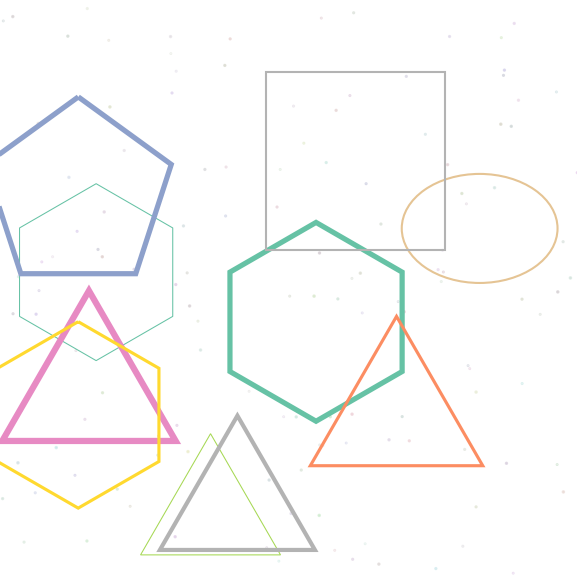[{"shape": "hexagon", "thickness": 2.5, "radius": 0.86, "center": [0.547, 0.442]}, {"shape": "hexagon", "thickness": 0.5, "radius": 0.77, "center": [0.166, 0.528]}, {"shape": "triangle", "thickness": 1.5, "radius": 0.86, "center": [0.687, 0.279]}, {"shape": "pentagon", "thickness": 2.5, "radius": 0.85, "center": [0.136, 0.662]}, {"shape": "triangle", "thickness": 3, "radius": 0.87, "center": [0.154, 0.322]}, {"shape": "triangle", "thickness": 0.5, "radius": 0.7, "center": [0.365, 0.108]}, {"shape": "hexagon", "thickness": 1.5, "radius": 0.81, "center": [0.135, 0.281]}, {"shape": "oval", "thickness": 1, "radius": 0.67, "center": [0.831, 0.604]}, {"shape": "triangle", "thickness": 2, "radius": 0.78, "center": [0.411, 0.124]}, {"shape": "square", "thickness": 1, "radius": 0.77, "center": [0.616, 0.72]}]